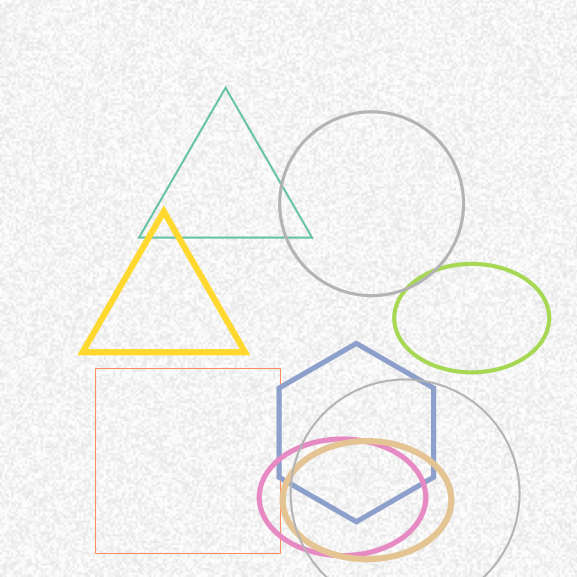[{"shape": "triangle", "thickness": 1, "radius": 0.86, "center": [0.391, 0.674]}, {"shape": "square", "thickness": 0.5, "radius": 0.8, "center": [0.325, 0.203]}, {"shape": "hexagon", "thickness": 2.5, "radius": 0.77, "center": [0.617, 0.25]}, {"shape": "oval", "thickness": 2.5, "radius": 0.72, "center": [0.593, 0.138]}, {"shape": "oval", "thickness": 2, "radius": 0.67, "center": [0.817, 0.448]}, {"shape": "triangle", "thickness": 3, "radius": 0.81, "center": [0.284, 0.471]}, {"shape": "oval", "thickness": 3, "radius": 0.73, "center": [0.636, 0.133]}, {"shape": "circle", "thickness": 1.5, "radius": 0.8, "center": [0.644, 0.646]}, {"shape": "circle", "thickness": 1, "radius": 0.99, "center": [0.702, 0.144]}]